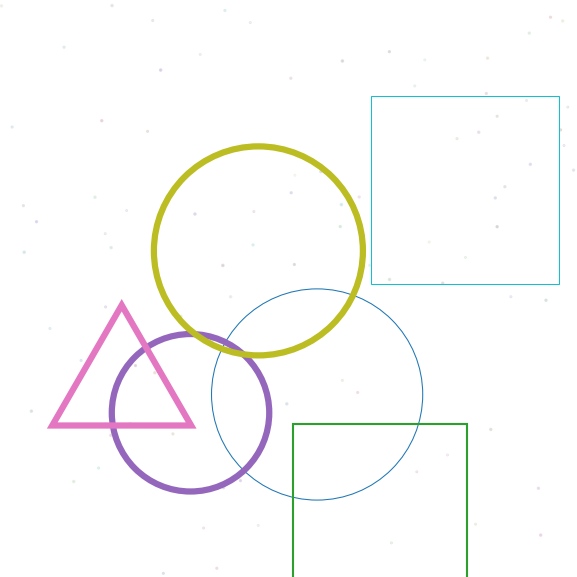[{"shape": "circle", "thickness": 0.5, "radius": 0.91, "center": [0.549, 0.316]}, {"shape": "square", "thickness": 1, "radius": 0.75, "center": [0.658, 0.115]}, {"shape": "circle", "thickness": 3, "radius": 0.68, "center": [0.33, 0.284]}, {"shape": "triangle", "thickness": 3, "radius": 0.69, "center": [0.211, 0.332]}, {"shape": "circle", "thickness": 3, "radius": 0.9, "center": [0.447, 0.565]}, {"shape": "square", "thickness": 0.5, "radius": 0.81, "center": [0.805, 0.67]}]